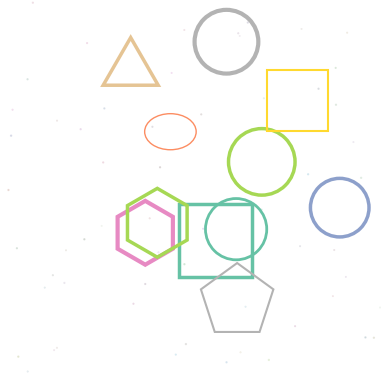[{"shape": "circle", "thickness": 2, "radius": 0.4, "center": [0.613, 0.405]}, {"shape": "square", "thickness": 2.5, "radius": 0.47, "center": [0.559, 0.375]}, {"shape": "oval", "thickness": 1, "radius": 0.33, "center": [0.443, 0.658]}, {"shape": "circle", "thickness": 2.5, "radius": 0.38, "center": [0.882, 0.461]}, {"shape": "hexagon", "thickness": 3, "radius": 0.41, "center": [0.377, 0.395]}, {"shape": "hexagon", "thickness": 2.5, "radius": 0.45, "center": [0.409, 0.421]}, {"shape": "circle", "thickness": 2.5, "radius": 0.43, "center": [0.68, 0.58]}, {"shape": "square", "thickness": 1.5, "radius": 0.39, "center": [0.773, 0.74]}, {"shape": "triangle", "thickness": 2.5, "radius": 0.41, "center": [0.339, 0.82]}, {"shape": "circle", "thickness": 3, "radius": 0.41, "center": [0.588, 0.892]}, {"shape": "pentagon", "thickness": 1.5, "radius": 0.49, "center": [0.616, 0.218]}]